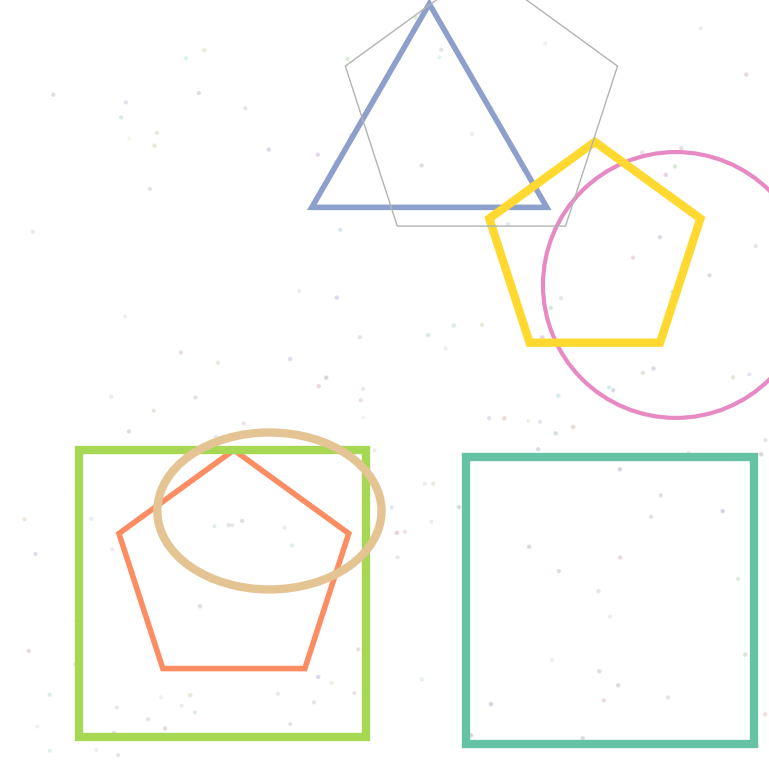[{"shape": "square", "thickness": 3, "radius": 0.93, "center": [0.792, 0.22]}, {"shape": "pentagon", "thickness": 2, "radius": 0.78, "center": [0.304, 0.259]}, {"shape": "triangle", "thickness": 2, "radius": 0.88, "center": [0.558, 0.819]}, {"shape": "circle", "thickness": 1.5, "radius": 0.86, "center": [0.878, 0.63]}, {"shape": "square", "thickness": 3, "radius": 0.93, "center": [0.289, 0.229]}, {"shape": "pentagon", "thickness": 3, "radius": 0.72, "center": [0.773, 0.672]}, {"shape": "oval", "thickness": 3, "radius": 0.73, "center": [0.35, 0.336]}, {"shape": "pentagon", "thickness": 0.5, "radius": 0.93, "center": [0.625, 0.857]}]